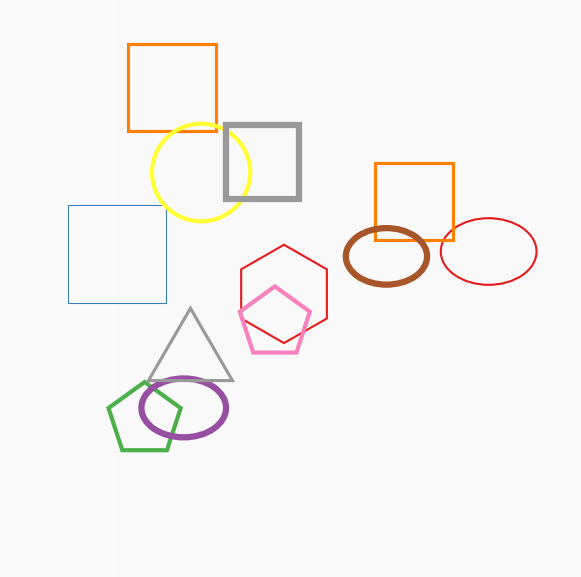[{"shape": "hexagon", "thickness": 1, "radius": 0.43, "center": [0.489, 0.49]}, {"shape": "oval", "thickness": 1, "radius": 0.41, "center": [0.841, 0.564]}, {"shape": "square", "thickness": 0.5, "radius": 0.42, "center": [0.202, 0.559]}, {"shape": "pentagon", "thickness": 2, "radius": 0.33, "center": [0.249, 0.272]}, {"shape": "oval", "thickness": 3, "radius": 0.36, "center": [0.316, 0.293]}, {"shape": "square", "thickness": 1.5, "radius": 0.33, "center": [0.712, 0.651]}, {"shape": "square", "thickness": 1.5, "radius": 0.38, "center": [0.296, 0.848]}, {"shape": "circle", "thickness": 2, "radius": 0.42, "center": [0.346, 0.7]}, {"shape": "oval", "thickness": 3, "radius": 0.35, "center": [0.665, 0.555]}, {"shape": "pentagon", "thickness": 2, "radius": 0.32, "center": [0.473, 0.44]}, {"shape": "triangle", "thickness": 1.5, "radius": 0.42, "center": [0.328, 0.382]}, {"shape": "square", "thickness": 3, "radius": 0.32, "center": [0.452, 0.719]}]